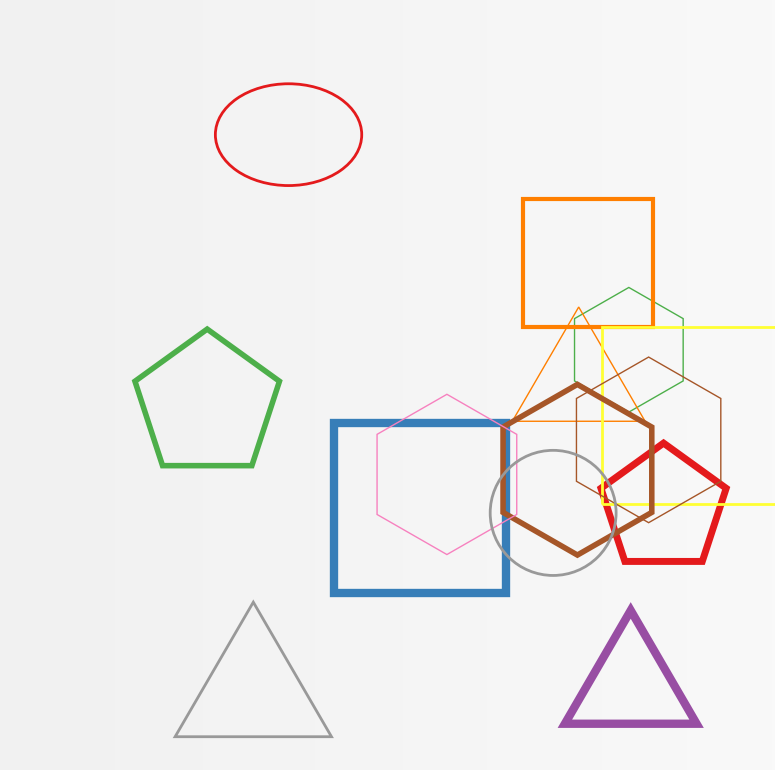[{"shape": "oval", "thickness": 1, "radius": 0.47, "center": [0.372, 0.825]}, {"shape": "pentagon", "thickness": 2.5, "radius": 0.42, "center": [0.856, 0.34]}, {"shape": "square", "thickness": 3, "radius": 0.55, "center": [0.542, 0.34]}, {"shape": "hexagon", "thickness": 0.5, "radius": 0.4, "center": [0.811, 0.546]}, {"shape": "pentagon", "thickness": 2, "radius": 0.49, "center": [0.267, 0.475]}, {"shape": "triangle", "thickness": 3, "radius": 0.49, "center": [0.814, 0.109]}, {"shape": "square", "thickness": 1.5, "radius": 0.42, "center": [0.759, 0.659]}, {"shape": "triangle", "thickness": 0.5, "radius": 0.49, "center": [0.747, 0.502]}, {"shape": "square", "thickness": 1, "radius": 0.57, "center": [0.891, 0.46]}, {"shape": "hexagon", "thickness": 2, "radius": 0.55, "center": [0.745, 0.39]}, {"shape": "hexagon", "thickness": 0.5, "radius": 0.54, "center": [0.837, 0.429]}, {"shape": "hexagon", "thickness": 0.5, "radius": 0.52, "center": [0.577, 0.384]}, {"shape": "triangle", "thickness": 1, "radius": 0.58, "center": [0.327, 0.101]}, {"shape": "circle", "thickness": 1, "radius": 0.41, "center": [0.714, 0.334]}]